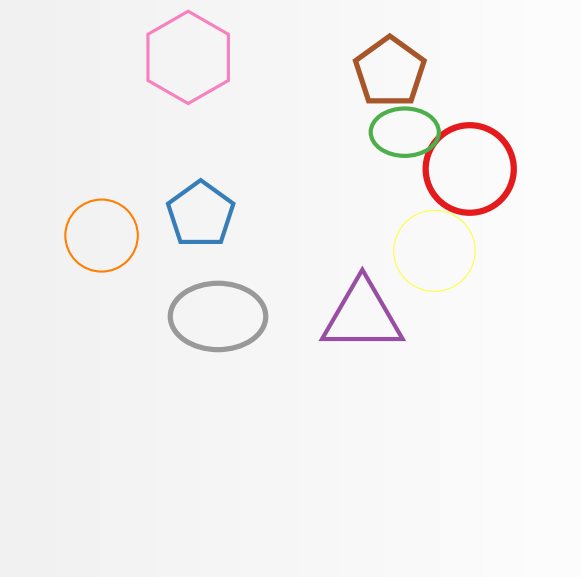[{"shape": "circle", "thickness": 3, "radius": 0.38, "center": [0.808, 0.707]}, {"shape": "pentagon", "thickness": 2, "radius": 0.3, "center": [0.345, 0.628]}, {"shape": "oval", "thickness": 2, "radius": 0.29, "center": [0.696, 0.77]}, {"shape": "triangle", "thickness": 2, "radius": 0.4, "center": [0.623, 0.452]}, {"shape": "circle", "thickness": 1, "radius": 0.31, "center": [0.175, 0.591]}, {"shape": "circle", "thickness": 0.5, "radius": 0.35, "center": [0.747, 0.565]}, {"shape": "pentagon", "thickness": 2.5, "radius": 0.31, "center": [0.671, 0.875]}, {"shape": "hexagon", "thickness": 1.5, "radius": 0.4, "center": [0.324, 0.9]}, {"shape": "oval", "thickness": 2.5, "radius": 0.41, "center": [0.375, 0.451]}]